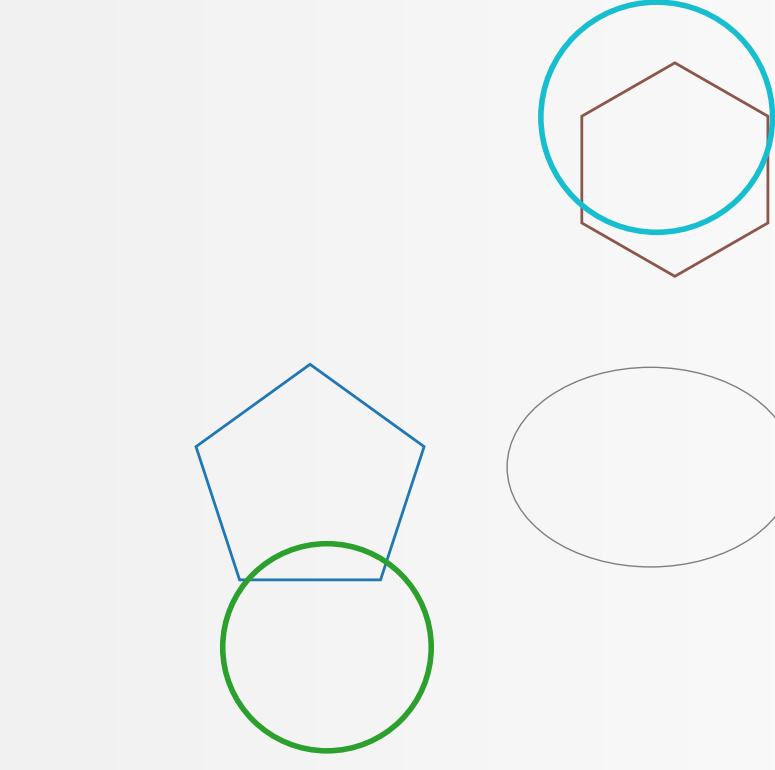[{"shape": "pentagon", "thickness": 1, "radius": 0.77, "center": [0.4, 0.372]}, {"shape": "circle", "thickness": 2, "radius": 0.67, "center": [0.422, 0.159]}, {"shape": "hexagon", "thickness": 1, "radius": 0.69, "center": [0.871, 0.78]}, {"shape": "oval", "thickness": 0.5, "radius": 0.93, "center": [0.84, 0.393]}, {"shape": "circle", "thickness": 2, "radius": 0.75, "center": [0.847, 0.848]}]